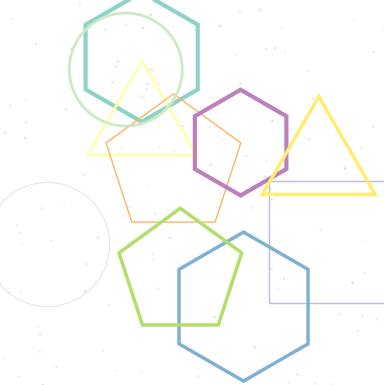[{"shape": "hexagon", "thickness": 3, "radius": 0.84, "center": [0.368, 0.852]}, {"shape": "triangle", "thickness": 2, "radius": 0.82, "center": [0.369, 0.679]}, {"shape": "square", "thickness": 1, "radius": 0.79, "center": [0.857, 0.372]}, {"shape": "hexagon", "thickness": 2.5, "radius": 0.97, "center": [0.633, 0.204]}, {"shape": "pentagon", "thickness": 1, "radius": 0.92, "center": [0.45, 0.572]}, {"shape": "pentagon", "thickness": 2.5, "radius": 0.84, "center": [0.468, 0.291]}, {"shape": "circle", "thickness": 0.5, "radius": 0.8, "center": [0.124, 0.365]}, {"shape": "hexagon", "thickness": 3, "radius": 0.69, "center": [0.625, 0.63]}, {"shape": "circle", "thickness": 2, "radius": 0.73, "center": [0.327, 0.819]}, {"shape": "triangle", "thickness": 2.5, "radius": 0.85, "center": [0.828, 0.58]}]